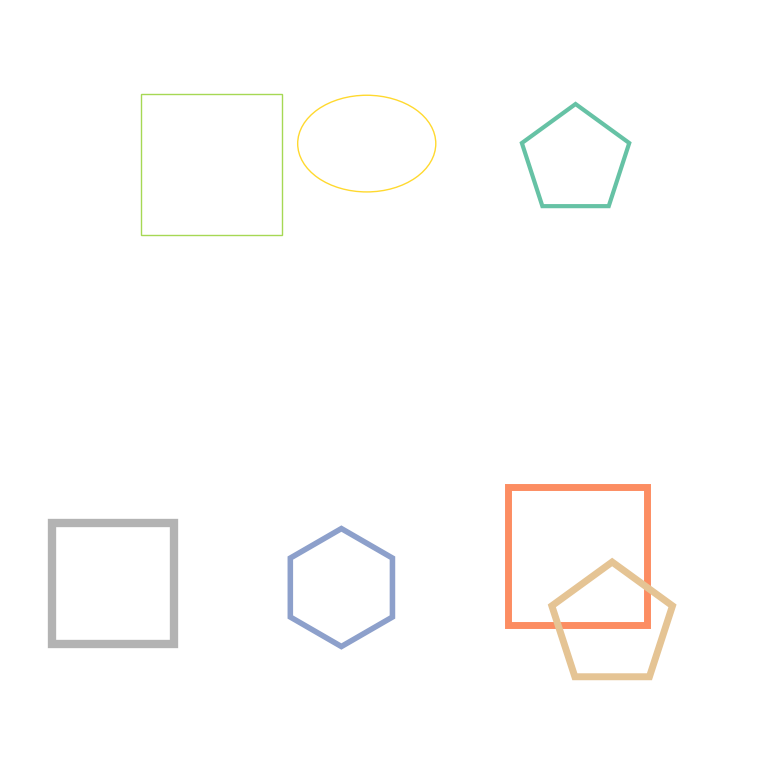[{"shape": "pentagon", "thickness": 1.5, "radius": 0.37, "center": [0.747, 0.792]}, {"shape": "square", "thickness": 2.5, "radius": 0.45, "center": [0.75, 0.278]}, {"shape": "hexagon", "thickness": 2, "radius": 0.38, "center": [0.443, 0.237]}, {"shape": "square", "thickness": 0.5, "radius": 0.46, "center": [0.275, 0.786]}, {"shape": "oval", "thickness": 0.5, "radius": 0.45, "center": [0.476, 0.814]}, {"shape": "pentagon", "thickness": 2.5, "radius": 0.41, "center": [0.795, 0.188]}, {"shape": "square", "thickness": 3, "radius": 0.39, "center": [0.146, 0.242]}]